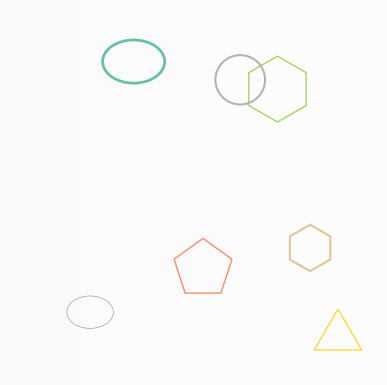[{"shape": "oval", "thickness": 2, "radius": 0.4, "center": [0.345, 0.84]}, {"shape": "pentagon", "thickness": 1, "radius": 0.39, "center": [0.524, 0.302]}, {"shape": "oval", "thickness": 0.5, "radius": 0.3, "center": [0.233, 0.189]}, {"shape": "hexagon", "thickness": 1, "radius": 0.43, "center": [0.716, 0.769]}, {"shape": "triangle", "thickness": 1, "radius": 0.35, "center": [0.872, 0.126]}, {"shape": "hexagon", "thickness": 1.5, "radius": 0.3, "center": [0.8, 0.356]}, {"shape": "circle", "thickness": 1.5, "radius": 0.32, "center": [0.62, 0.793]}]